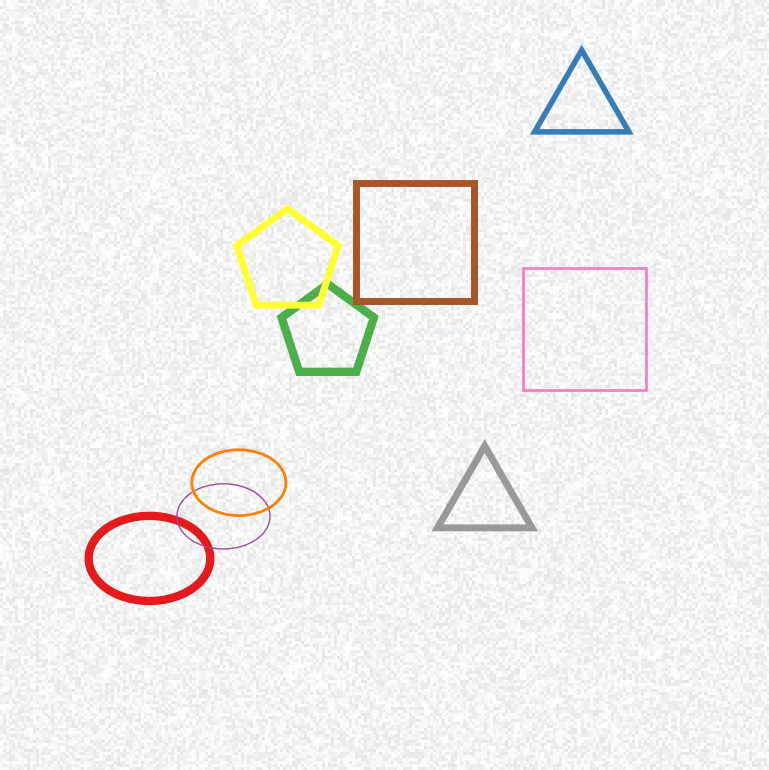[{"shape": "oval", "thickness": 3, "radius": 0.39, "center": [0.194, 0.275]}, {"shape": "triangle", "thickness": 2, "radius": 0.35, "center": [0.756, 0.864]}, {"shape": "pentagon", "thickness": 3, "radius": 0.32, "center": [0.426, 0.568]}, {"shape": "oval", "thickness": 0.5, "radius": 0.3, "center": [0.29, 0.329]}, {"shape": "oval", "thickness": 1, "radius": 0.31, "center": [0.31, 0.373]}, {"shape": "pentagon", "thickness": 2.5, "radius": 0.35, "center": [0.373, 0.66]}, {"shape": "square", "thickness": 2.5, "radius": 0.38, "center": [0.539, 0.685]}, {"shape": "square", "thickness": 1, "radius": 0.4, "center": [0.759, 0.573]}, {"shape": "triangle", "thickness": 2.5, "radius": 0.35, "center": [0.63, 0.35]}]